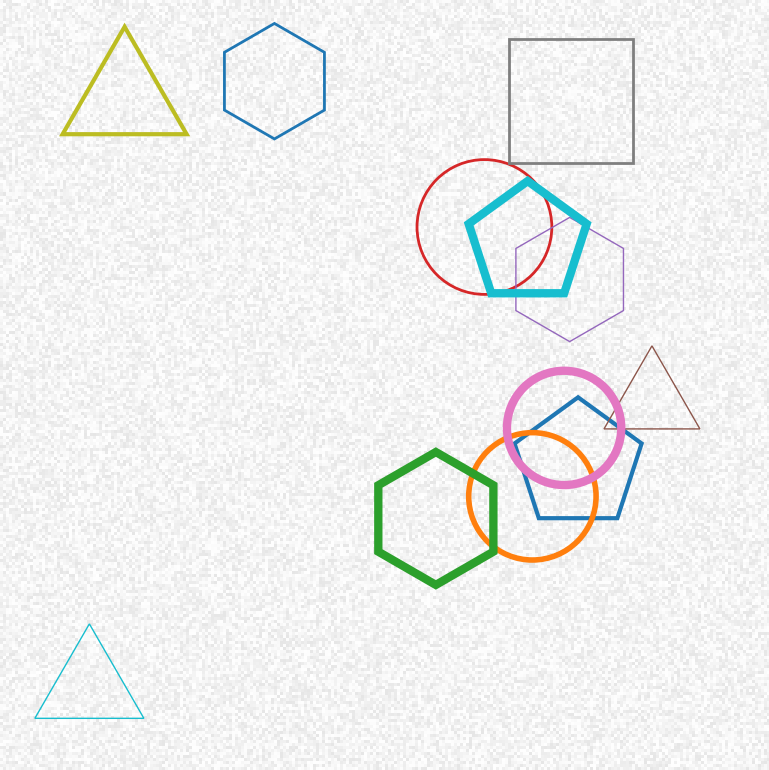[{"shape": "hexagon", "thickness": 1, "radius": 0.37, "center": [0.356, 0.895]}, {"shape": "pentagon", "thickness": 1.5, "radius": 0.43, "center": [0.751, 0.397]}, {"shape": "circle", "thickness": 2, "radius": 0.41, "center": [0.691, 0.355]}, {"shape": "hexagon", "thickness": 3, "radius": 0.43, "center": [0.566, 0.327]}, {"shape": "circle", "thickness": 1, "radius": 0.44, "center": [0.629, 0.705]}, {"shape": "hexagon", "thickness": 0.5, "radius": 0.4, "center": [0.74, 0.637]}, {"shape": "triangle", "thickness": 0.5, "radius": 0.36, "center": [0.847, 0.479]}, {"shape": "circle", "thickness": 3, "radius": 0.37, "center": [0.733, 0.444]}, {"shape": "square", "thickness": 1, "radius": 0.4, "center": [0.742, 0.869]}, {"shape": "triangle", "thickness": 1.5, "radius": 0.46, "center": [0.162, 0.872]}, {"shape": "pentagon", "thickness": 3, "radius": 0.4, "center": [0.685, 0.684]}, {"shape": "triangle", "thickness": 0.5, "radius": 0.41, "center": [0.116, 0.108]}]